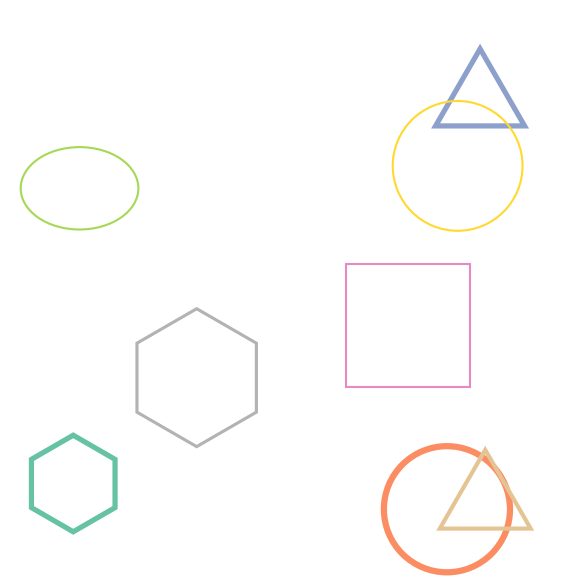[{"shape": "hexagon", "thickness": 2.5, "radius": 0.42, "center": [0.127, 0.162]}, {"shape": "circle", "thickness": 3, "radius": 0.55, "center": [0.774, 0.117]}, {"shape": "triangle", "thickness": 2.5, "radius": 0.44, "center": [0.831, 0.826]}, {"shape": "square", "thickness": 1, "radius": 0.53, "center": [0.707, 0.436]}, {"shape": "oval", "thickness": 1, "radius": 0.51, "center": [0.138, 0.673]}, {"shape": "circle", "thickness": 1, "radius": 0.56, "center": [0.792, 0.712]}, {"shape": "triangle", "thickness": 2, "radius": 0.45, "center": [0.84, 0.129]}, {"shape": "hexagon", "thickness": 1.5, "radius": 0.6, "center": [0.341, 0.345]}]